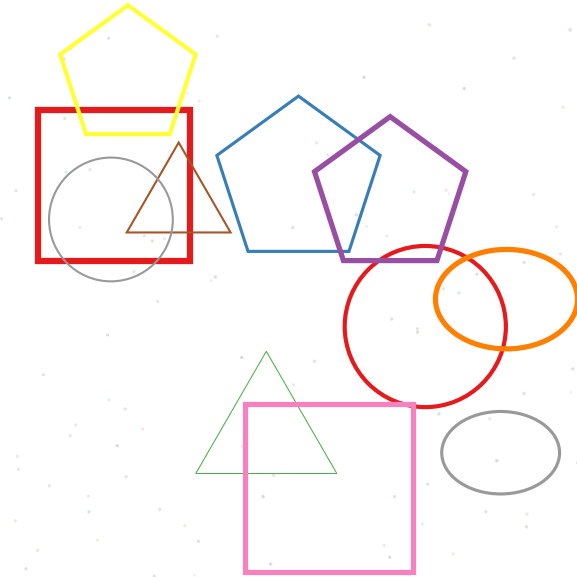[{"shape": "circle", "thickness": 2, "radius": 0.7, "center": [0.736, 0.434]}, {"shape": "square", "thickness": 3, "radius": 0.66, "center": [0.198, 0.678]}, {"shape": "pentagon", "thickness": 1.5, "radius": 0.74, "center": [0.517, 0.684]}, {"shape": "triangle", "thickness": 0.5, "radius": 0.71, "center": [0.461, 0.25]}, {"shape": "pentagon", "thickness": 2.5, "radius": 0.69, "center": [0.676, 0.659]}, {"shape": "oval", "thickness": 2.5, "radius": 0.62, "center": [0.877, 0.481]}, {"shape": "pentagon", "thickness": 2, "radius": 0.62, "center": [0.221, 0.867]}, {"shape": "triangle", "thickness": 1, "radius": 0.52, "center": [0.309, 0.649]}, {"shape": "square", "thickness": 2.5, "radius": 0.73, "center": [0.569, 0.154]}, {"shape": "circle", "thickness": 1, "radius": 0.54, "center": [0.192, 0.619]}, {"shape": "oval", "thickness": 1.5, "radius": 0.51, "center": [0.867, 0.215]}]